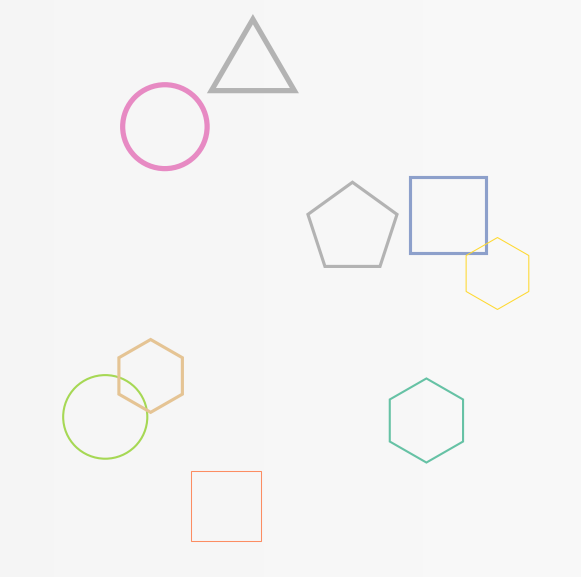[{"shape": "hexagon", "thickness": 1, "radius": 0.36, "center": [0.734, 0.271]}, {"shape": "square", "thickness": 0.5, "radius": 0.3, "center": [0.389, 0.123]}, {"shape": "square", "thickness": 1.5, "radius": 0.33, "center": [0.771, 0.626]}, {"shape": "circle", "thickness": 2.5, "radius": 0.36, "center": [0.284, 0.78]}, {"shape": "circle", "thickness": 1, "radius": 0.36, "center": [0.181, 0.277]}, {"shape": "hexagon", "thickness": 0.5, "radius": 0.31, "center": [0.856, 0.526]}, {"shape": "hexagon", "thickness": 1.5, "radius": 0.32, "center": [0.259, 0.348]}, {"shape": "triangle", "thickness": 2.5, "radius": 0.41, "center": [0.435, 0.883]}, {"shape": "pentagon", "thickness": 1.5, "radius": 0.4, "center": [0.606, 0.603]}]